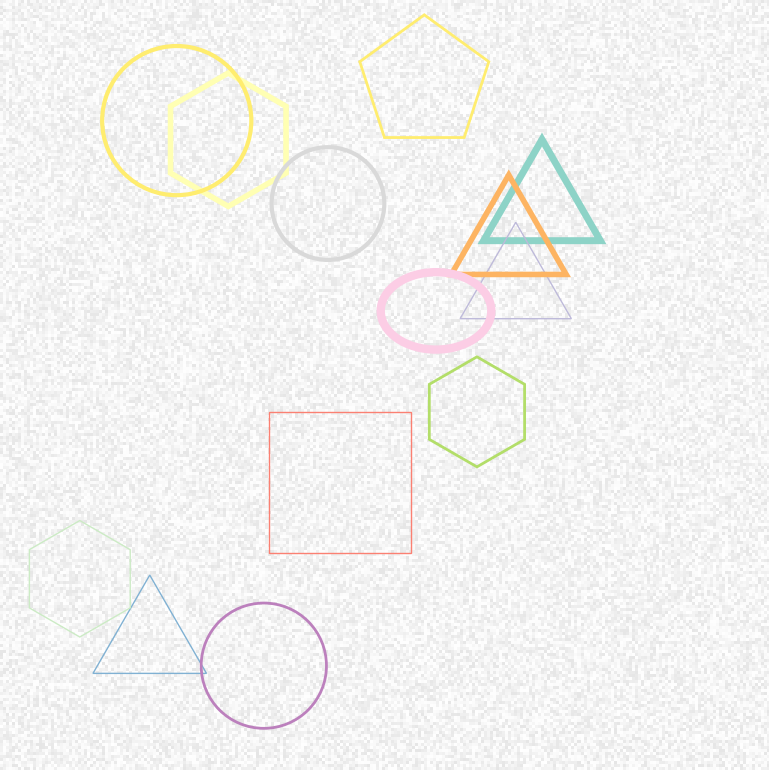[{"shape": "triangle", "thickness": 2.5, "radius": 0.44, "center": [0.704, 0.731]}, {"shape": "hexagon", "thickness": 2, "radius": 0.43, "center": [0.296, 0.819]}, {"shape": "triangle", "thickness": 0.5, "radius": 0.42, "center": [0.67, 0.628]}, {"shape": "square", "thickness": 0.5, "radius": 0.46, "center": [0.441, 0.374]}, {"shape": "triangle", "thickness": 0.5, "radius": 0.43, "center": [0.194, 0.168]}, {"shape": "triangle", "thickness": 2, "radius": 0.43, "center": [0.661, 0.687]}, {"shape": "hexagon", "thickness": 1, "radius": 0.36, "center": [0.619, 0.465]}, {"shape": "oval", "thickness": 3, "radius": 0.36, "center": [0.566, 0.596]}, {"shape": "circle", "thickness": 1.5, "radius": 0.37, "center": [0.426, 0.736]}, {"shape": "circle", "thickness": 1, "radius": 0.41, "center": [0.343, 0.135]}, {"shape": "hexagon", "thickness": 0.5, "radius": 0.38, "center": [0.104, 0.248]}, {"shape": "pentagon", "thickness": 1, "radius": 0.44, "center": [0.551, 0.893]}, {"shape": "circle", "thickness": 1.5, "radius": 0.48, "center": [0.23, 0.843]}]